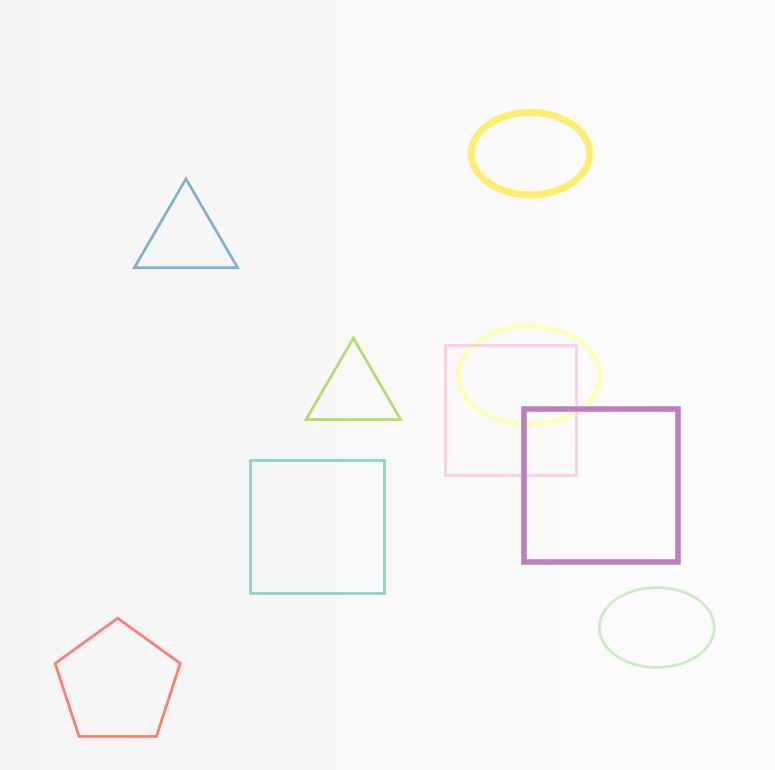[{"shape": "square", "thickness": 1, "radius": 0.43, "center": [0.409, 0.317]}, {"shape": "oval", "thickness": 1.5, "radius": 0.46, "center": [0.683, 0.512]}, {"shape": "pentagon", "thickness": 1, "radius": 0.42, "center": [0.152, 0.112]}, {"shape": "triangle", "thickness": 1, "radius": 0.38, "center": [0.24, 0.691]}, {"shape": "triangle", "thickness": 1, "radius": 0.35, "center": [0.456, 0.49]}, {"shape": "square", "thickness": 1, "radius": 0.42, "center": [0.659, 0.468]}, {"shape": "square", "thickness": 2, "radius": 0.5, "center": [0.775, 0.369]}, {"shape": "oval", "thickness": 1, "radius": 0.37, "center": [0.847, 0.185]}, {"shape": "oval", "thickness": 2.5, "radius": 0.38, "center": [0.684, 0.8]}]